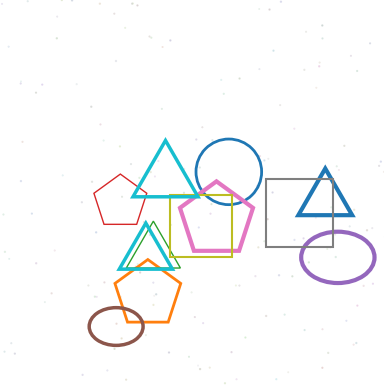[{"shape": "triangle", "thickness": 3, "radius": 0.4, "center": [0.845, 0.481]}, {"shape": "circle", "thickness": 2, "radius": 0.43, "center": [0.594, 0.554]}, {"shape": "pentagon", "thickness": 2, "radius": 0.45, "center": [0.384, 0.236]}, {"shape": "triangle", "thickness": 1, "radius": 0.41, "center": [0.398, 0.344]}, {"shape": "pentagon", "thickness": 1, "radius": 0.36, "center": [0.313, 0.476]}, {"shape": "oval", "thickness": 3, "radius": 0.48, "center": [0.878, 0.331]}, {"shape": "oval", "thickness": 2.5, "radius": 0.35, "center": [0.302, 0.152]}, {"shape": "pentagon", "thickness": 3, "radius": 0.5, "center": [0.562, 0.429]}, {"shape": "square", "thickness": 1.5, "radius": 0.44, "center": [0.778, 0.447]}, {"shape": "square", "thickness": 1.5, "radius": 0.4, "center": [0.521, 0.413]}, {"shape": "triangle", "thickness": 2.5, "radius": 0.49, "center": [0.43, 0.538]}, {"shape": "triangle", "thickness": 2.5, "radius": 0.4, "center": [0.379, 0.341]}]